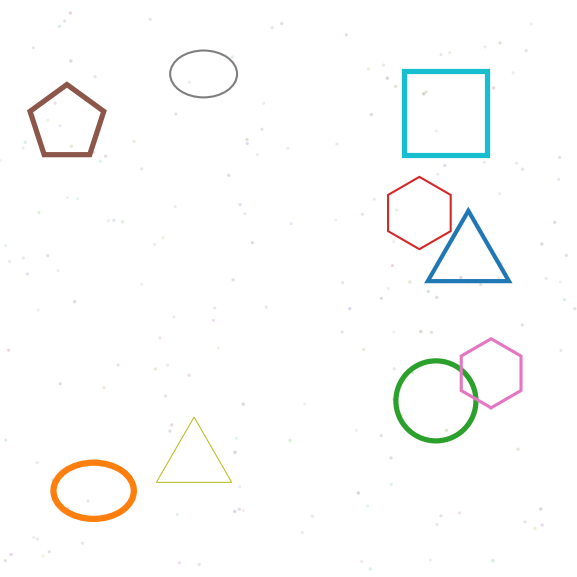[{"shape": "triangle", "thickness": 2, "radius": 0.41, "center": [0.811, 0.553]}, {"shape": "oval", "thickness": 3, "radius": 0.35, "center": [0.162, 0.149]}, {"shape": "circle", "thickness": 2.5, "radius": 0.35, "center": [0.755, 0.305]}, {"shape": "hexagon", "thickness": 1, "radius": 0.31, "center": [0.726, 0.63]}, {"shape": "pentagon", "thickness": 2.5, "radius": 0.34, "center": [0.116, 0.786]}, {"shape": "hexagon", "thickness": 1.5, "radius": 0.3, "center": [0.85, 0.353]}, {"shape": "oval", "thickness": 1, "radius": 0.29, "center": [0.353, 0.871]}, {"shape": "triangle", "thickness": 0.5, "radius": 0.38, "center": [0.336, 0.202]}, {"shape": "square", "thickness": 2.5, "radius": 0.36, "center": [0.772, 0.803]}]